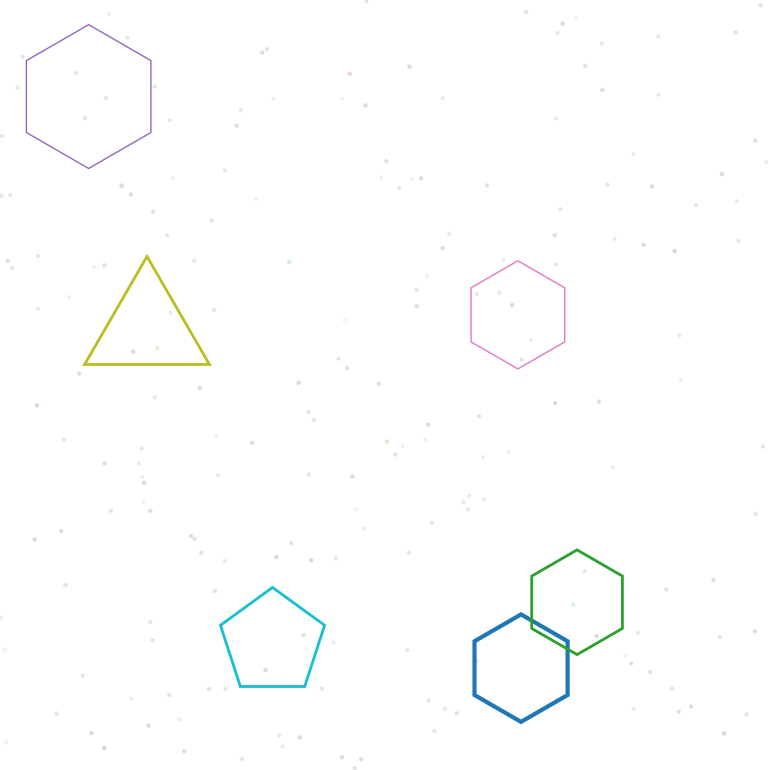[{"shape": "hexagon", "thickness": 1.5, "radius": 0.35, "center": [0.677, 0.132]}, {"shape": "hexagon", "thickness": 1, "radius": 0.34, "center": [0.749, 0.218]}, {"shape": "hexagon", "thickness": 0.5, "radius": 0.47, "center": [0.115, 0.875]}, {"shape": "hexagon", "thickness": 0.5, "radius": 0.35, "center": [0.673, 0.591]}, {"shape": "triangle", "thickness": 1, "radius": 0.47, "center": [0.191, 0.573]}, {"shape": "pentagon", "thickness": 1, "radius": 0.36, "center": [0.354, 0.166]}]